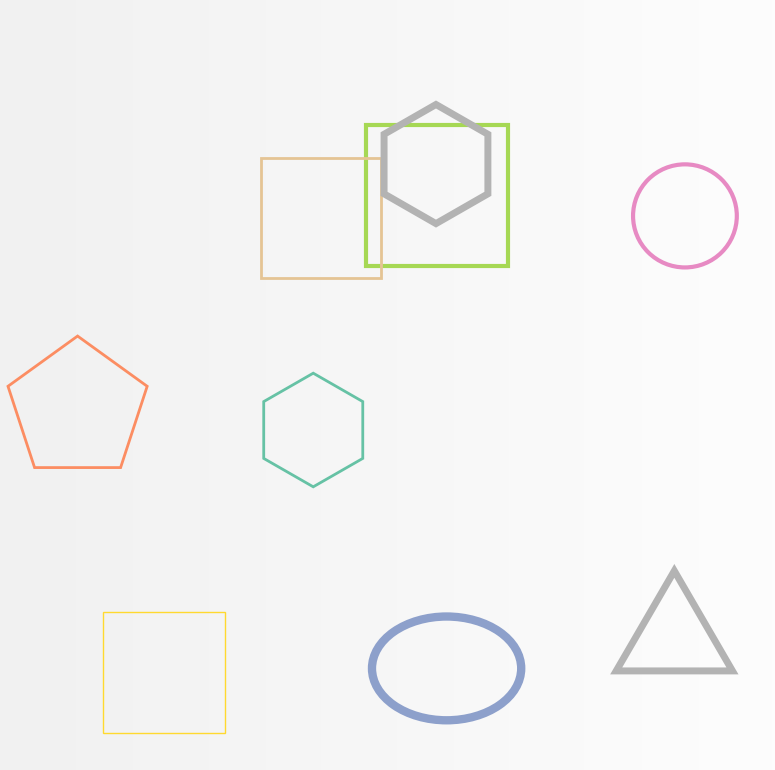[{"shape": "hexagon", "thickness": 1, "radius": 0.37, "center": [0.404, 0.442]}, {"shape": "pentagon", "thickness": 1, "radius": 0.47, "center": [0.1, 0.469]}, {"shape": "oval", "thickness": 3, "radius": 0.48, "center": [0.576, 0.132]}, {"shape": "circle", "thickness": 1.5, "radius": 0.33, "center": [0.884, 0.72]}, {"shape": "square", "thickness": 1.5, "radius": 0.46, "center": [0.564, 0.746]}, {"shape": "square", "thickness": 0.5, "radius": 0.39, "center": [0.212, 0.127]}, {"shape": "square", "thickness": 1, "radius": 0.39, "center": [0.414, 0.717]}, {"shape": "hexagon", "thickness": 2.5, "radius": 0.39, "center": [0.563, 0.787]}, {"shape": "triangle", "thickness": 2.5, "radius": 0.43, "center": [0.87, 0.172]}]